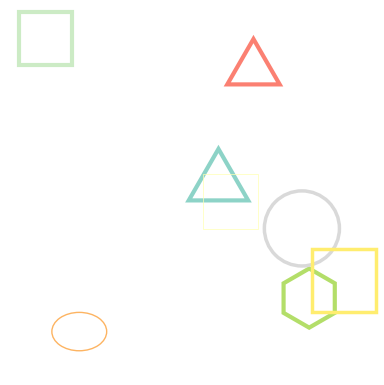[{"shape": "triangle", "thickness": 3, "radius": 0.45, "center": [0.567, 0.524]}, {"shape": "square", "thickness": 0.5, "radius": 0.36, "center": [0.599, 0.477]}, {"shape": "triangle", "thickness": 3, "radius": 0.39, "center": [0.658, 0.82]}, {"shape": "oval", "thickness": 1, "radius": 0.36, "center": [0.206, 0.139]}, {"shape": "hexagon", "thickness": 3, "radius": 0.38, "center": [0.803, 0.226]}, {"shape": "circle", "thickness": 2.5, "radius": 0.49, "center": [0.784, 0.407]}, {"shape": "square", "thickness": 3, "radius": 0.35, "center": [0.118, 0.899]}, {"shape": "square", "thickness": 2.5, "radius": 0.41, "center": [0.893, 0.271]}]